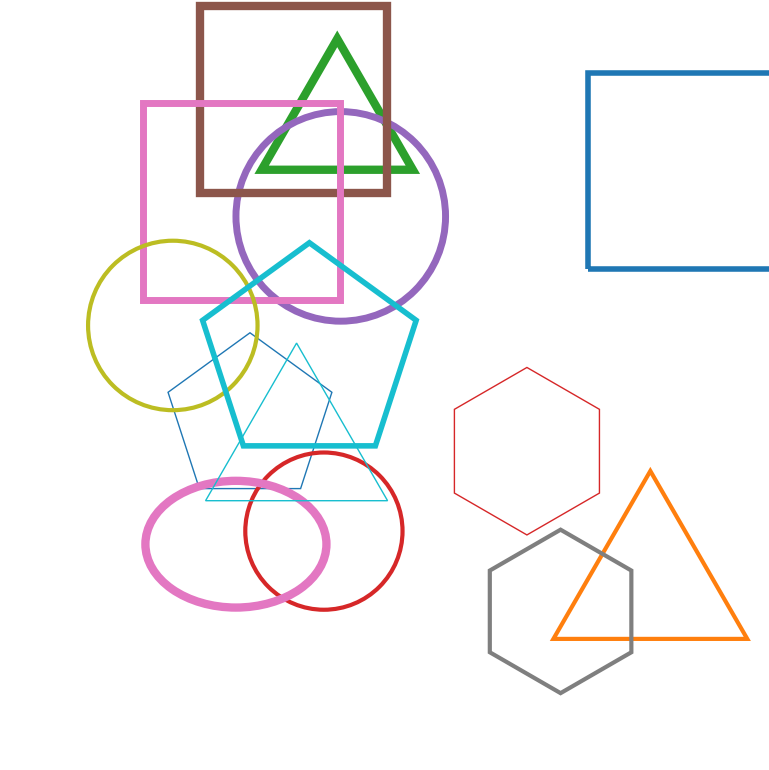[{"shape": "pentagon", "thickness": 0.5, "radius": 0.56, "center": [0.325, 0.456]}, {"shape": "square", "thickness": 2, "radius": 0.64, "center": [0.891, 0.778]}, {"shape": "triangle", "thickness": 1.5, "radius": 0.73, "center": [0.845, 0.243]}, {"shape": "triangle", "thickness": 3, "radius": 0.57, "center": [0.438, 0.836]}, {"shape": "circle", "thickness": 1.5, "radius": 0.51, "center": [0.421, 0.31]}, {"shape": "hexagon", "thickness": 0.5, "radius": 0.54, "center": [0.684, 0.414]}, {"shape": "circle", "thickness": 2.5, "radius": 0.68, "center": [0.443, 0.719]}, {"shape": "square", "thickness": 3, "radius": 0.61, "center": [0.381, 0.871]}, {"shape": "oval", "thickness": 3, "radius": 0.59, "center": [0.306, 0.293]}, {"shape": "square", "thickness": 2.5, "radius": 0.64, "center": [0.314, 0.739]}, {"shape": "hexagon", "thickness": 1.5, "radius": 0.53, "center": [0.728, 0.206]}, {"shape": "circle", "thickness": 1.5, "radius": 0.55, "center": [0.224, 0.577]}, {"shape": "triangle", "thickness": 0.5, "radius": 0.68, "center": [0.385, 0.418]}, {"shape": "pentagon", "thickness": 2, "radius": 0.73, "center": [0.402, 0.539]}]